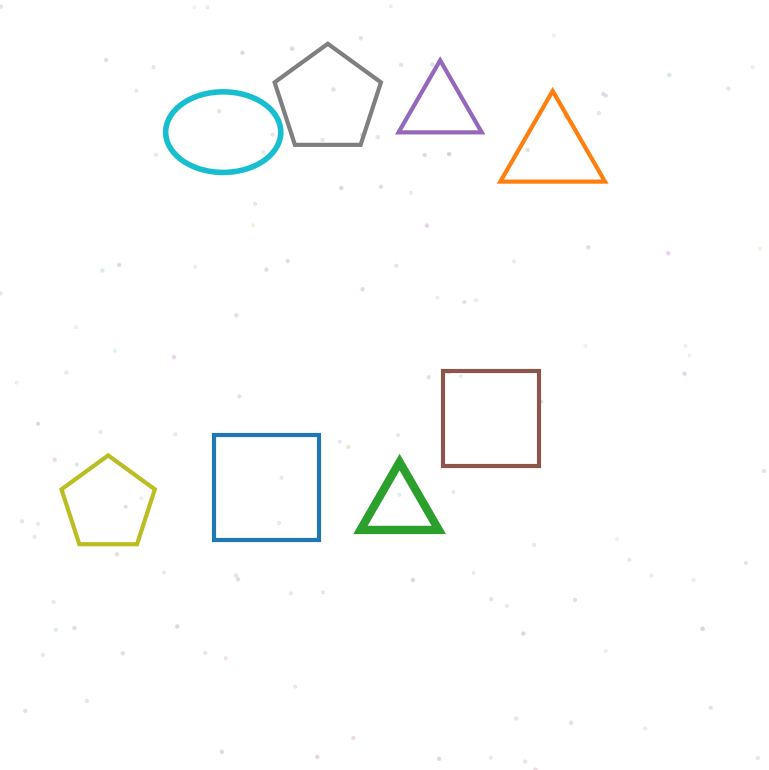[{"shape": "square", "thickness": 1.5, "radius": 0.34, "center": [0.346, 0.367]}, {"shape": "triangle", "thickness": 1.5, "radius": 0.39, "center": [0.718, 0.803]}, {"shape": "triangle", "thickness": 3, "radius": 0.29, "center": [0.519, 0.341]}, {"shape": "triangle", "thickness": 1.5, "radius": 0.31, "center": [0.572, 0.859]}, {"shape": "square", "thickness": 1.5, "radius": 0.31, "center": [0.638, 0.456]}, {"shape": "pentagon", "thickness": 1.5, "radius": 0.36, "center": [0.426, 0.871]}, {"shape": "pentagon", "thickness": 1.5, "radius": 0.32, "center": [0.14, 0.345]}, {"shape": "oval", "thickness": 2, "radius": 0.37, "center": [0.29, 0.828]}]